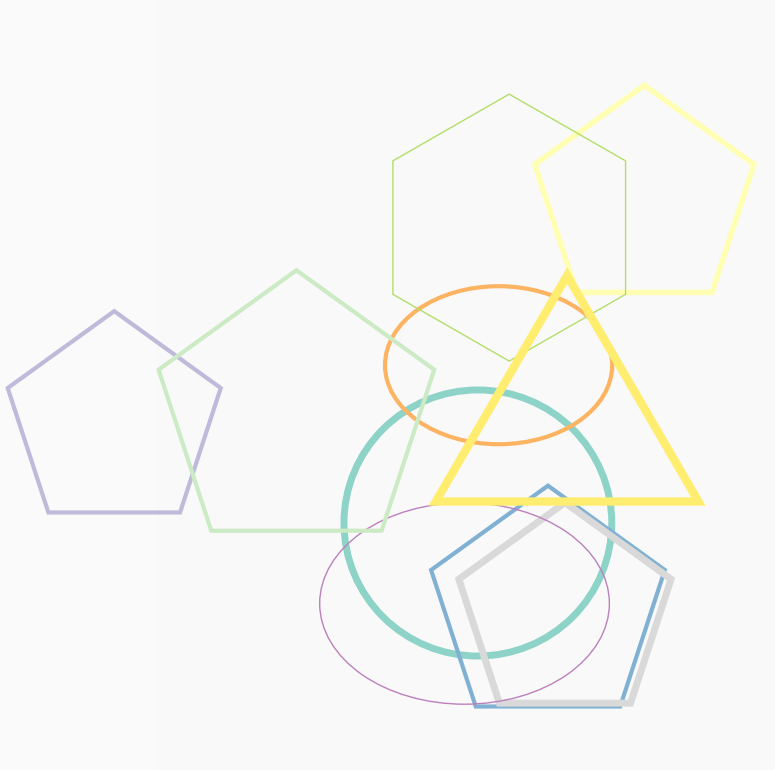[{"shape": "circle", "thickness": 2.5, "radius": 0.86, "center": [0.617, 0.321]}, {"shape": "pentagon", "thickness": 2, "radius": 0.74, "center": [0.831, 0.741]}, {"shape": "pentagon", "thickness": 1.5, "radius": 0.72, "center": [0.147, 0.451]}, {"shape": "pentagon", "thickness": 1.5, "radius": 0.79, "center": [0.707, 0.211]}, {"shape": "oval", "thickness": 1.5, "radius": 0.73, "center": [0.643, 0.526]}, {"shape": "hexagon", "thickness": 0.5, "radius": 0.87, "center": [0.657, 0.704]}, {"shape": "pentagon", "thickness": 2.5, "radius": 0.72, "center": [0.729, 0.203]}, {"shape": "oval", "thickness": 0.5, "radius": 0.93, "center": [0.599, 0.216]}, {"shape": "pentagon", "thickness": 1.5, "radius": 0.93, "center": [0.382, 0.462]}, {"shape": "triangle", "thickness": 3, "radius": 0.98, "center": [0.732, 0.446]}]